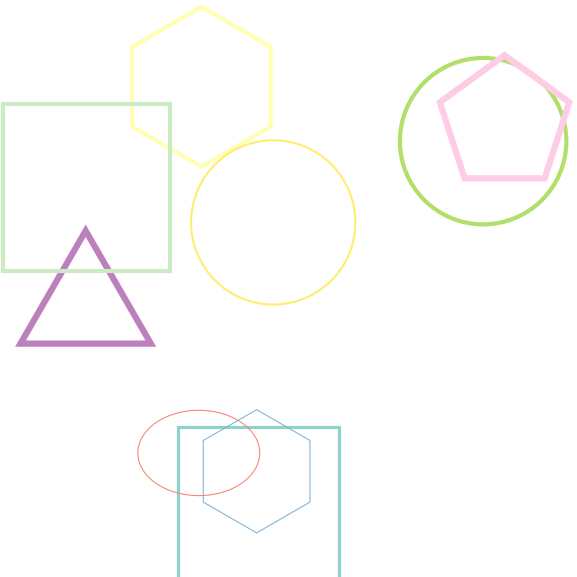[{"shape": "square", "thickness": 1.5, "radius": 0.7, "center": [0.448, 0.119]}, {"shape": "hexagon", "thickness": 2, "radius": 0.69, "center": [0.349, 0.849]}, {"shape": "oval", "thickness": 0.5, "radius": 0.53, "center": [0.344, 0.215]}, {"shape": "hexagon", "thickness": 0.5, "radius": 0.53, "center": [0.444, 0.183]}, {"shape": "circle", "thickness": 2, "radius": 0.72, "center": [0.837, 0.755]}, {"shape": "pentagon", "thickness": 3, "radius": 0.59, "center": [0.874, 0.786]}, {"shape": "triangle", "thickness": 3, "radius": 0.65, "center": [0.148, 0.469]}, {"shape": "square", "thickness": 2, "radius": 0.72, "center": [0.15, 0.674]}, {"shape": "circle", "thickness": 1, "radius": 0.71, "center": [0.473, 0.614]}]